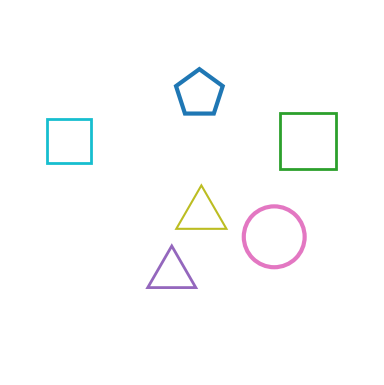[{"shape": "pentagon", "thickness": 3, "radius": 0.32, "center": [0.518, 0.757]}, {"shape": "square", "thickness": 2, "radius": 0.36, "center": [0.799, 0.633]}, {"shape": "triangle", "thickness": 2, "radius": 0.36, "center": [0.446, 0.289]}, {"shape": "circle", "thickness": 3, "radius": 0.4, "center": [0.712, 0.385]}, {"shape": "triangle", "thickness": 1.5, "radius": 0.38, "center": [0.523, 0.443]}, {"shape": "square", "thickness": 2, "radius": 0.29, "center": [0.179, 0.634]}]